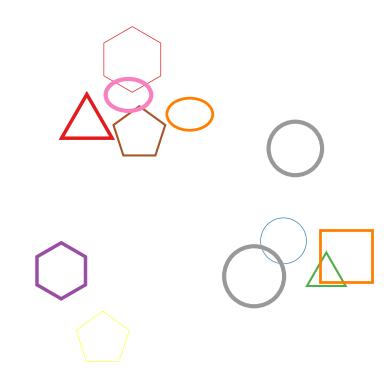[{"shape": "hexagon", "thickness": 0.5, "radius": 0.43, "center": [0.344, 0.846]}, {"shape": "triangle", "thickness": 2.5, "radius": 0.38, "center": [0.226, 0.679]}, {"shape": "circle", "thickness": 0.5, "radius": 0.3, "center": [0.736, 0.374]}, {"shape": "triangle", "thickness": 1.5, "radius": 0.29, "center": [0.848, 0.286]}, {"shape": "hexagon", "thickness": 2.5, "radius": 0.36, "center": [0.159, 0.297]}, {"shape": "oval", "thickness": 2, "radius": 0.3, "center": [0.493, 0.703]}, {"shape": "square", "thickness": 2, "radius": 0.34, "center": [0.899, 0.335]}, {"shape": "pentagon", "thickness": 0.5, "radius": 0.36, "center": [0.267, 0.12]}, {"shape": "pentagon", "thickness": 1.5, "radius": 0.35, "center": [0.362, 0.653]}, {"shape": "oval", "thickness": 3, "radius": 0.3, "center": [0.334, 0.753]}, {"shape": "circle", "thickness": 3, "radius": 0.39, "center": [0.66, 0.282]}, {"shape": "circle", "thickness": 3, "radius": 0.35, "center": [0.767, 0.614]}]